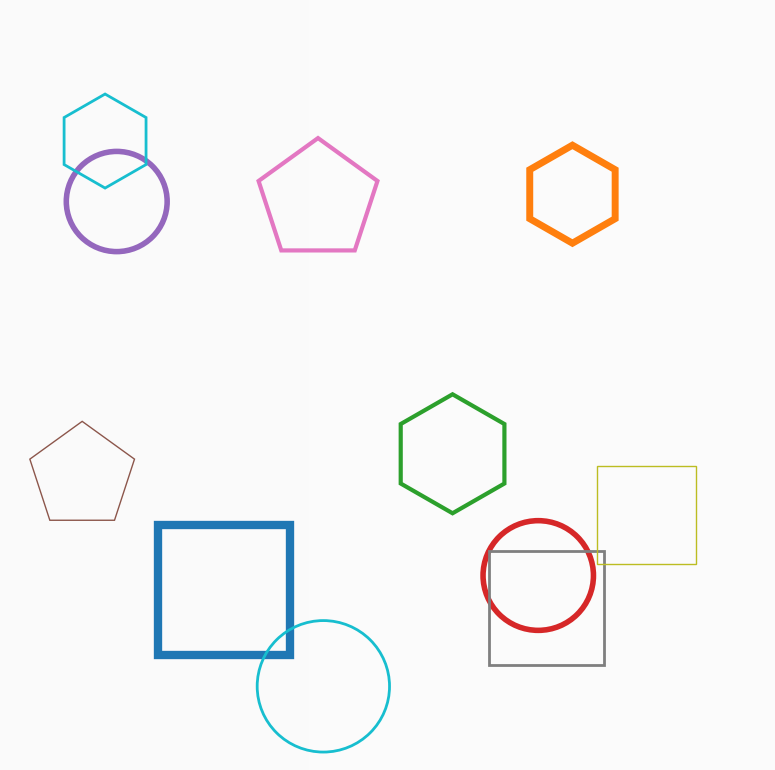[{"shape": "square", "thickness": 3, "radius": 0.42, "center": [0.289, 0.234]}, {"shape": "hexagon", "thickness": 2.5, "radius": 0.32, "center": [0.739, 0.748]}, {"shape": "hexagon", "thickness": 1.5, "radius": 0.39, "center": [0.584, 0.411]}, {"shape": "circle", "thickness": 2, "radius": 0.36, "center": [0.695, 0.253]}, {"shape": "circle", "thickness": 2, "radius": 0.33, "center": [0.151, 0.738]}, {"shape": "pentagon", "thickness": 0.5, "radius": 0.35, "center": [0.106, 0.382]}, {"shape": "pentagon", "thickness": 1.5, "radius": 0.4, "center": [0.41, 0.74]}, {"shape": "square", "thickness": 1, "radius": 0.37, "center": [0.705, 0.21]}, {"shape": "square", "thickness": 0.5, "radius": 0.32, "center": [0.834, 0.331]}, {"shape": "circle", "thickness": 1, "radius": 0.43, "center": [0.417, 0.109]}, {"shape": "hexagon", "thickness": 1, "radius": 0.31, "center": [0.136, 0.817]}]